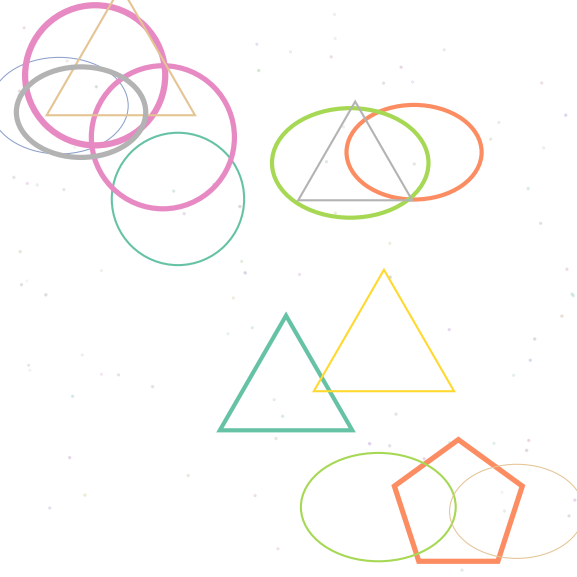[{"shape": "circle", "thickness": 1, "radius": 0.57, "center": [0.308, 0.655]}, {"shape": "triangle", "thickness": 2, "radius": 0.66, "center": [0.495, 0.32]}, {"shape": "oval", "thickness": 2, "radius": 0.58, "center": [0.717, 0.736]}, {"shape": "pentagon", "thickness": 2.5, "radius": 0.58, "center": [0.794, 0.121]}, {"shape": "oval", "thickness": 0.5, "radius": 0.6, "center": [0.103, 0.816]}, {"shape": "circle", "thickness": 2.5, "radius": 0.62, "center": [0.282, 0.761]}, {"shape": "circle", "thickness": 3, "radius": 0.61, "center": [0.165, 0.869]}, {"shape": "oval", "thickness": 1, "radius": 0.67, "center": [0.655, 0.121]}, {"shape": "oval", "thickness": 2, "radius": 0.68, "center": [0.606, 0.717]}, {"shape": "triangle", "thickness": 1, "radius": 0.7, "center": [0.665, 0.392]}, {"shape": "triangle", "thickness": 1, "radius": 0.74, "center": [0.209, 0.874]}, {"shape": "oval", "thickness": 0.5, "radius": 0.58, "center": [0.895, 0.114]}, {"shape": "oval", "thickness": 2.5, "radius": 0.56, "center": [0.14, 0.805]}, {"shape": "triangle", "thickness": 1, "radius": 0.57, "center": [0.615, 0.709]}]